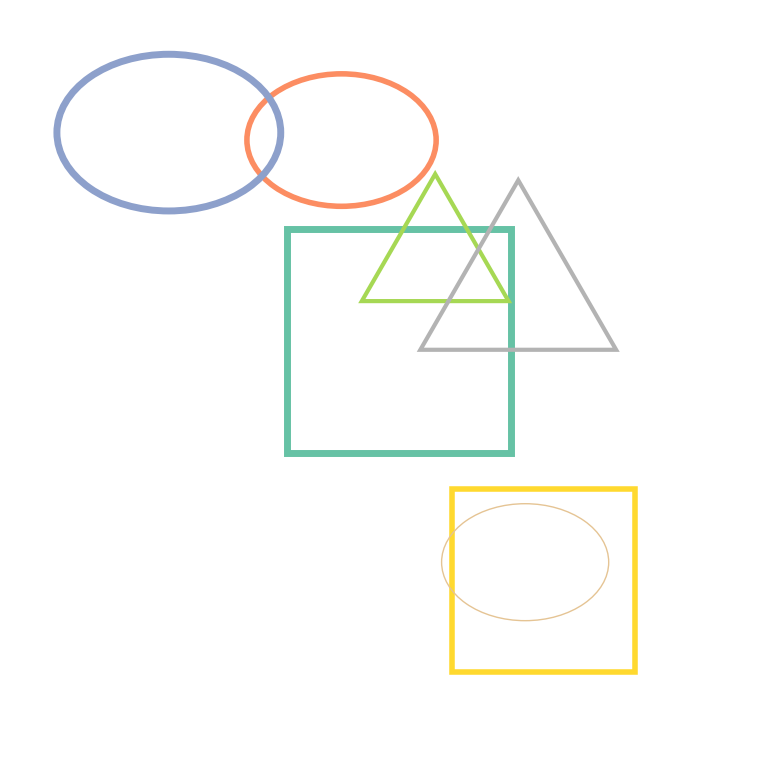[{"shape": "square", "thickness": 2.5, "radius": 0.73, "center": [0.518, 0.557]}, {"shape": "oval", "thickness": 2, "radius": 0.61, "center": [0.444, 0.818]}, {"shape": "oval", "thickness": 2.5, "radius": 0.73, "center": [0.219, 0.828]}, {"shape": "triangle", "thickness": 1.5, "radius": 0.55, "center": [0.565, 0.664]}, {"shape": "square", "thickness": 2, "radius": 0.59, "center": [0.706, 0.246]}, {"shape": "oval", "thickness": 0.5, "radius": 0.54, "center": [0.682, 0.27]}, {"shape": "triangle", "thickness": 1.5, "radius": 0.73, "center": [0.673, 0.619]}]